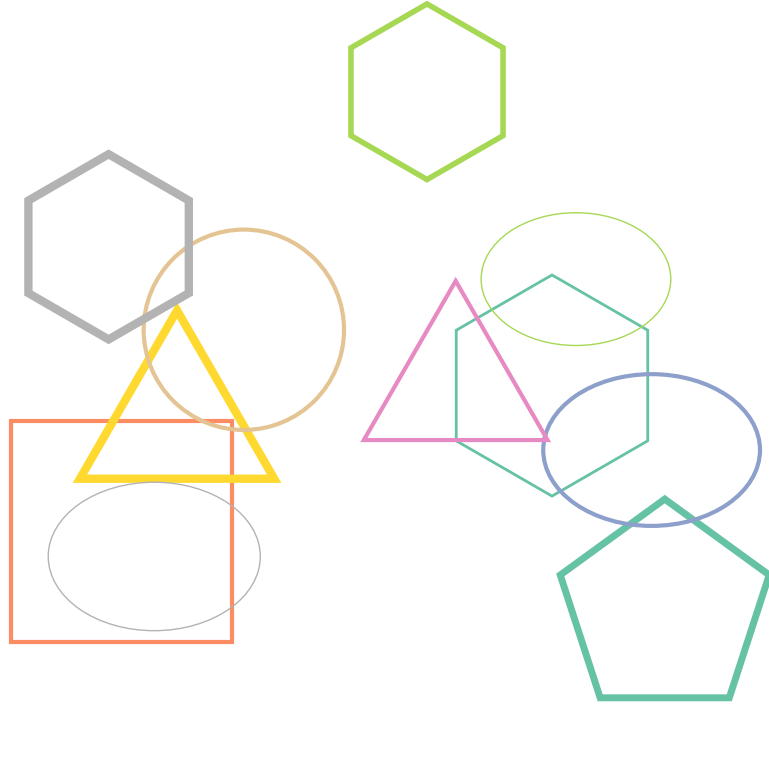[{"shape": "hexagon", "thickness": 1, "radius": 0.72, "center": [0.717, 0.499]}, {"shape": "pentagon", "thickness": 2.5, "radius": 0.71, "center": [0.863, 0.209]}, {"shape": "square", "thickness": 1.5, "radius": 0.72, "center": [0.158, 0.31]}, {"shape": "oval", "thickness": 1.5, "radius": 0.7, "center": [0.846, 0.416]}, {"shape": "triangle", "thickness": 1.5, "radius": 0.69, "center": [0.592, 0.497]}, {"shape": "oval", "thickness": 0.5, "radius": 0.62, "center": [0.748, 0.638]}, {"shape": "hexagon", "thickness": 2, "radius": 0.57, "center": [0.555, 0.881]}, {"shape": "triangle", "thickness": 3, "radius": 0.73, "center": [0.23, 0.451]}, {"shape": "circle", "thickness": 1.5, "radius": 0.65, "center": [0.317, 0.572]}, {"shape": "oval", "thickness": 0.5, "radius": 0.69, "center": [0.2, 0.277]}, {"shape": "hexagon", "thickness": 3, "radius": 0.6, "center": [0.141, 0.679]}]